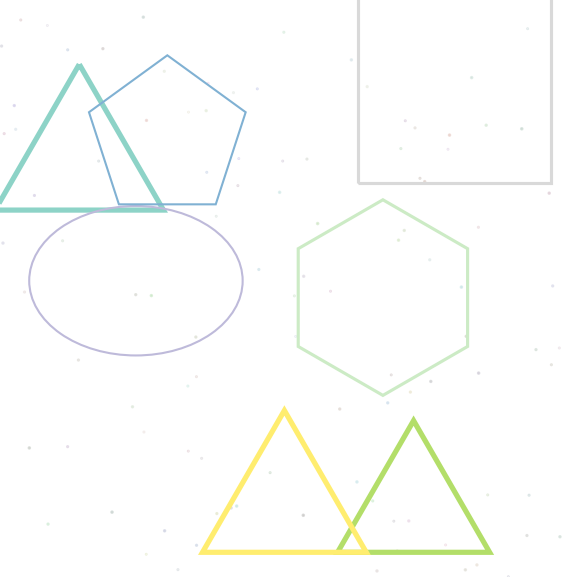[{"shape": "triangle", "thickness": 2.5, "radius": 0.84, "center": [0.137, 0.72]}, {"shape": "oval", "thickness": 1, "radius": 0.92, "center": [0.235, 0.513]}, {"shape": "pentagon", "thickness": 1, "radius": 0.71, "center": [0.29, 0.761]}, {"shape": "triangle", "thickness": 2.5, "radius": 0.76, "center": [0.716, 0.119]}, {"shape": "square", "thickness": 1.5, "radius": 0.84, "center": [0.786, 0.849]}, {"shape": "hexagon", "thickness": 1.5, "radius": 0.85, "center": [0.663, 0.484]}, {"shape": "triangle", "thickness": 2.5, "radius": 0.82, "center": [0.492, 0.125]}]